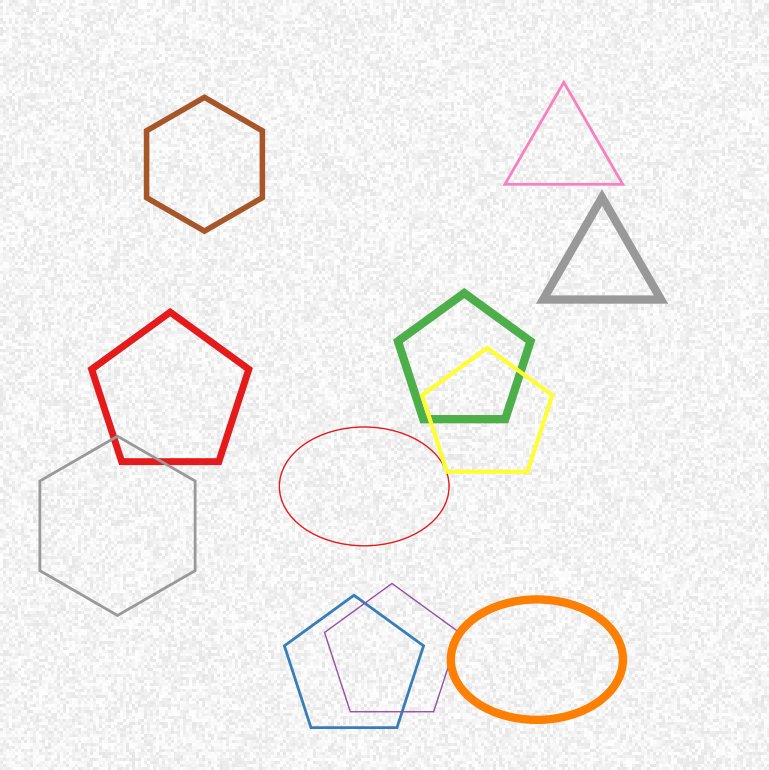[{"shape": "pentagon", "thickness": 2.5, "radius": 0.54, "center": [0.221, 0.487]}, {"shape": "oval", "thickness": 0.5, "radius": 0.55, "center": [0.473, 0.368]}, {"shape": "pentagon", "thickness": 1, "radius": 0.48, "center": [0.46, 0.132]}, {"shape": "pentagon", "thickness": 3, "radius": 0.45, "center": [0.603, 0.529]}, {"shape": "pentagon", "thickness": 0.5, "radius": 0.46, "center": [0.509, 0.15]}, {"shape": "oval", "thickness": 3, "radius": 0.56, "center": [0.697, 0.143]}, {"shape": "pentagon", "thickness": 1.5, "radius": 0.44, "center": [0.633, 0.459]}, {"shape": "hexagon", "thickness": 2, "radius": 0.43, "center": [0.266, 0.787]}, {"shape": "triangle", "thickness": 1, "radius": 0.44, "center": [0.732, 0.805]}, {"shape": "triangle", "thickness": 3, "radius": 0.44, "center": [0.782, 0.655]}, {"shape": "hexagon", "thickness": 1, "radius": 0.58, "center": [0.153, 0.317]}]